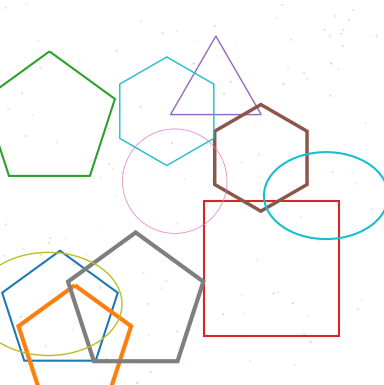[{"shape": "pentagon", "thickness": 1.5, "radius": 0.79, "center": [0.156, 0.191]}, {"shape": "pentagon", "thickness": 3, "radius": 0.77, "center": [0.194, 0.105]}, {"shape": "pentagon", "thickness": 1.5, "radius": 0.89, "center": [0.128, 0.688]}, {"shape": "square", "thickness": 1.5, "radius": 0.88, "center": [0.706, 0.303]}, {"shape": "triangle", "thickness": 1, "radius": 0.68, "center": [0.561, 0.77]}, {"shape": "hexagon", "thickness": 2.5, "radius": 0.69, "center": [0.678, 0.59]}, {"shape": "circle", "thickness": 0.5, "radius": 0.68, "center": [0.454, 0.529]}, {"shape": "pentagon", "thickness": 3, "radius": 0.92, "center": [0.352, 0.211]}, {"shape": "oval", "thickness": 1, "radius": 0.96, "center": [0.126, 0.211]}, {"shape": "hexagon", "thickness": 1, "radius": 0.7, "center": [0.433, 0.711]}, {"shape": "oval", "thickness": 1.5, "radius": 0.81, "center": [0.847, 0.492]}]